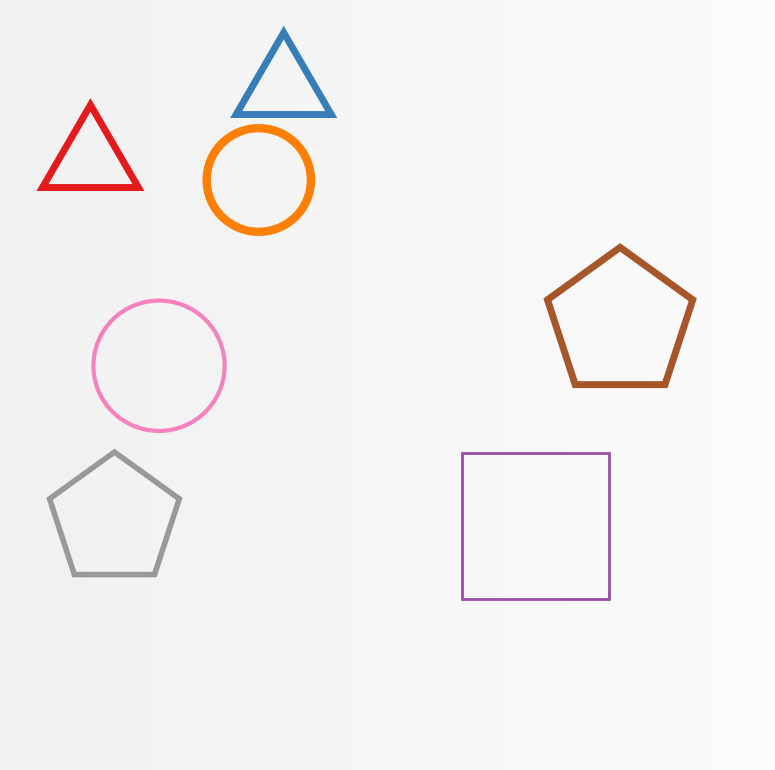[{"shape": "triangle", "thickness": 2.5, "radius": 0.36, "center": [0.117, 0.792]}, {"shape": "triangle", "thickness": 2.5, "radius": 0.35, "center": [0.366, 0.887]}, {"shape": "square", "thickness": 1, "radius": 0.48, "center": [0.691, 0.317]}, {"shape": "circle", "thickness": 3, "radius": 0.34, "center": [0.334, 0.766]}, {"shape": "pentagon", "thickness": 2.5, "radius": 0.49, "center": [0.8, 0.58]}, {"shape": "circle", "thickness": 1.5, "radius": 0.42, "center": [0.205, 0.525]}, {"shape": "pentagon", "thickness": 2, "radius": 0.44, "center": [0.148, 0.325]}]